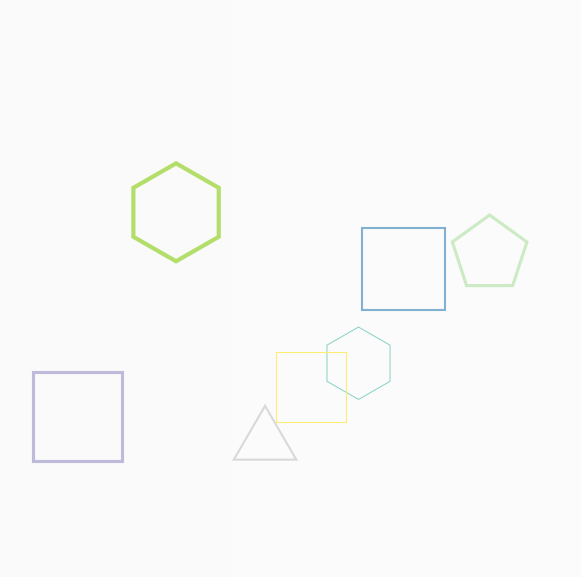[{"shape": "hexagon", "thickness": 0.5, "radius": 0.31, "center": [0.617, 0.37]}, {"shape": "square", "thickness": 1.5, "radius": 0.38, "center": [0.134, 0.278]}, {"shape": "square", "thickness": 1, "radius": 0.36, "center": [0.694, 0.534]}, {"shape": "hexagon", "thickness": 2, "radius": 0.42, "center": [0.303, 0.632]}, {"shape": "triangle", "thickness": 1, "radius": 0.31, "center": [0.456, 0.234]}, {"shape": "pentagon", "thickness": 1.5, "radius": 0.34, "center": [0.842, 0.559]}, {"shape": "square", "thickness": 0.5, "radius": 0.3, "center": [0.535, 0.329]}]